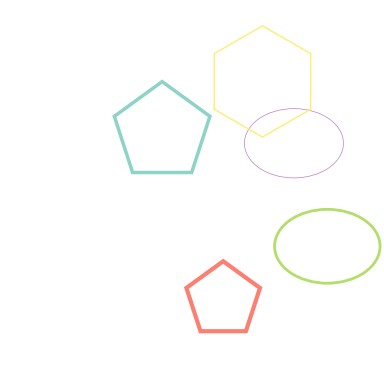[{"shape": "pentagon", "thickness": 2.5, "radius": 0.65, "center": [0.421, 0.658]}, {"shape": "pentagon", "thickness": 3, "radius": 0.5, "center": [0.58, 0.221]}, {"shape": "oval", "thickness": 2, "radius": 0.69, "center": [0.85, 0.36]}, {"shape": "oval", "thickness": 0.5, "radius": 0.64, "center": [0.763, 0.628]}, {"shape": "hexagon", "thickness": 1, "radius": 0.72, "center": [0.682, 0.788]}]